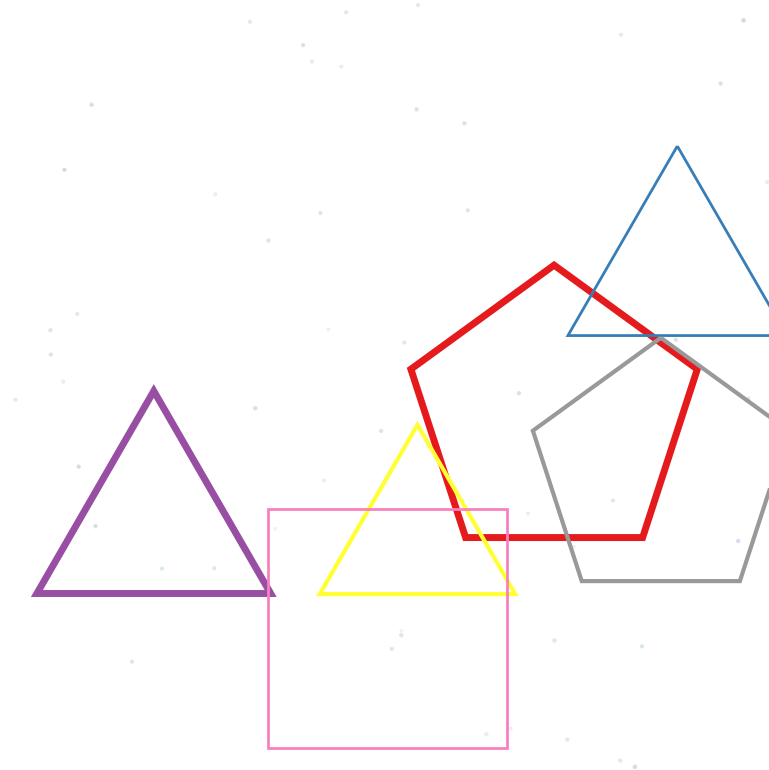[{"shape": "pentagon", "thickness": 2.5, "radius": 0.98, "center": [0.72, 0.46]}, {"shape": "triangle", "thickness": 1, "radius": 0.82, "center": [0.88, 0.646]}, {"shape": "triangle", "thickness": 2.5, "radius": 0.88, "center": [0.2, 0.317]}, {"shape": "triangle", "thickness": 1.5, "radius": 0.73, "center": [0.542, 0.302]}, {"shape": "square", "thickness": 1, "radius": 0.78, "center": [0.503, 0.184]}, {"shape": "pentagon", "thickness": 1.5, "radius": 0.87, "center": [0.858, 0.387]}]